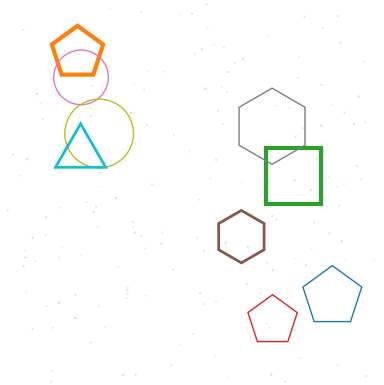[{"shape": "pentagon", "thickness": 1, "radius": 0.4, "center": [0.863, 0.23]}, {"shape": "pentagon", "thickness": 3, "radius": 0.35, "center": [0.201, 0.863]}, {"shape": "square", "thickness": 3, "radius": 0.36, "center": [0.762, 0.543]}, {"shape": "pentagon", "thickness": 1, "radius": 0.34, "center": [0.708, 0.167]}, {"shape": "hexagon", "thickness": 2, "radius": 0.34, "center": [0.627, 0.385]}, {"shape": "circle", "thickness": 1, "radius": 0.35, "center": [0.21, 0.799]}, {"shape": "hexagon", "thickness": 1, "radius": 0.49, "center": [0.707, 0.672]}, {"shape": "circle", "thickness": 1, "radius": 0.45, "center": [0.258, 0.653]}, {"shape": "triangle", "thickness": 2, "radius": 0.38, "center": [0.209, 0.603]}]